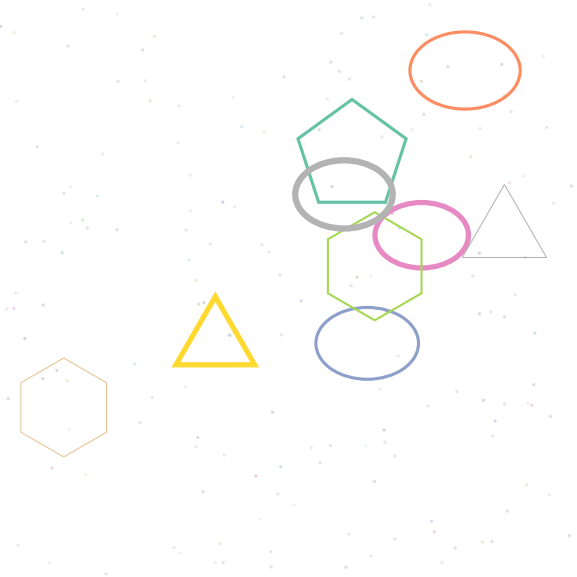[{"shape": "pentagon", "thickness": 1.5, "radius": 0.49, "center": [0.61, 0.729]}, {"shape": "oval", "thickness": 1.5, "radius": 0.48, "center": [0.805, 0.877]}, {"shape": "oval", "thickness": 1.5, "radius": 0.44, "center": [0.636, 0.405]}, {"shape": "oval", "thickness": 2.5, "radius": 0.4, "center": [0.73, 0.592]}, {"shape": "hexagon", "thickness": 1, "radius": 0.47, "center": [0.649, 0.538]}, {"shape": "triangle", "thickness": 2.5, "radius": 0.39, "center": [0.373, 0.407]}, {"shape": "hexagon", "thickness": 0.5, "radius": 0.43, "center": [0.11, 0.294]}, {"shape": "oval", "thickness": 3, "radius": 0.42, "center": [0.596, 0.662]}, {"shape": "triangle", "thickness": 0.5, "radius": 0.42, "center": [0.873, 0.595]}]